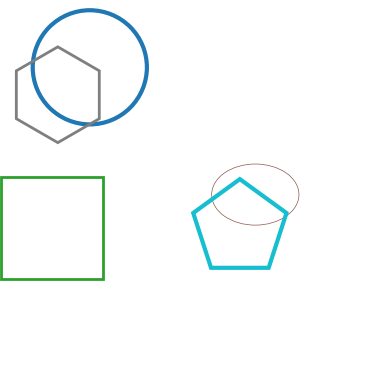[{"shape": "circle", "thickness": 3, "radius": 0.74, "center": [0.233, 0.825]}, {"shape": "square", "thickness": 2, "radius": 0.66, "center": [0.135, 0.407]}, {"shape": "oval", "thickness": 0.5, "radius": 0.57, "center": [0.663, 0.495]}, {"shape": "hexagon", "thickness": 2, "radius": 0.62, "center": [0.15, 0.754]}, {"shape": "pentagon", "thickness": 3, "radius": 0.64, "center": [0.623, 0.407]}]